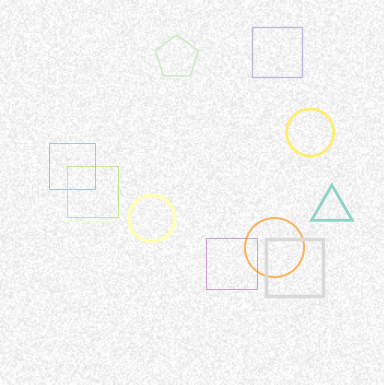[{"shape": "triangle", "thickness": 2, "radius": 0.3, "center": [0.862, 0.458]}, {"shape": "circle", "thickness": 2.5, "radius": 0.3, "center": [0.394, 0.433]}, {"shape": "square", "thickness": 1, "radius": 0.32, "center": [0.72, 0.865]}, {"shape": "square", "thickness": 0.5, "radius": 0.29, "center": [0.187, 0.569]}, {"shape": "circle", "thickness": 1.5, "radius": 0.38, "center": [0.713, 0.357]}, {"shape": "square", "thickness": 0.5, "radius": 0.33, "center": [0.24, 0.502]}, {"shape": "square", "thickness": 2.5, "radius": 0.37, "center": [0.765, 0.304]}, {"shape": "square", "thickness": 0.5, "radius": 0.34, "center": [0.601, 0.316]}, {"shape": "pentagon", "thickness": 1, "radius": 0.29, "center": [0.46, 0.85]}, {"shape": "circle", "thickness": 2, "radius": 0.31, "center": [0.806, 0.656]}]